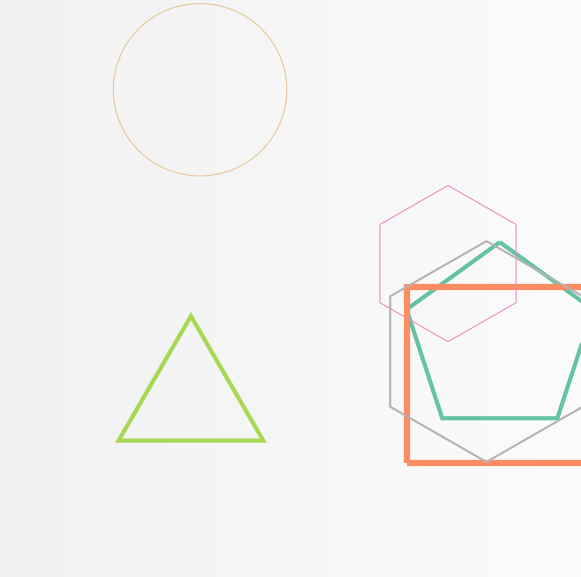[{"shape": "pentagon", "thickness": 2, "radius": 0.84, "center": [0.86, 0.411]}, {"shape": "square", "thickness": 3, "radius": 0.76, "center": [0.854, 0.35]}, {"shape": "hexagon", "thickness": 0.5, "radius": 0.68, "center": [0.771, 0.543]}, {"shape": "triangle", "thickness": 2, "radius": 0.72, "center": [0.328, 0.308]}, {"shape": "circle", "thickness": 0.5, "radius": 0.75, "center": [0.344, 0.844]}, {"shape": "hexagon", "thickness": 1, "radius": 0.96, "center": [0.837, 0.39]}]